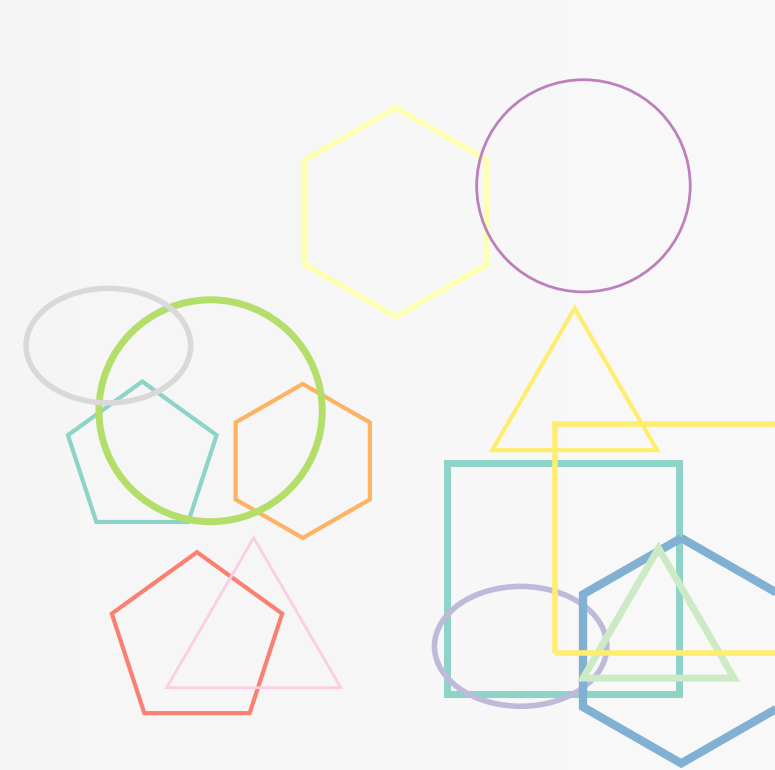[{"shape": "pentagon", "thickness": 1.5, "radius": 0.5, "center": [0.184, 0.404]}, {"shape": "square", "thickness": 2.5, "radius": 0.75, "center": [0.726, 0.249]}, {"shape": "hexagon", "thickness": 2, "radius": 0.68, "center": [0.511, 0.724]}, {"shape": "oval", "thickness": 2, "radius": 0.56, "center": [0.672, 0.161]}, {"shape": "pentagon", "thickness": 1.5, "radius": 0.58, "center": [0.254, 0.167]}, {"shape": "hexagon", "thickness": 3, "radius": 0.73, "center": [0.879, 0.155]}, {"shape": "hexagon", "thickness": 1.5, "radius": 0.5, "center": [0.391, 0.401]}, {"shape": "circle", "thickness": 2.5, "radius": 0.72, "center": [0.272, 0.467]}, {"shape": "triangle", "thickness": 1, "radius": 0.65, "center": [0.327, 0.172]}, {"shape": "oval", "thickness": 2, "radius": 0.53, "center": [0.14, 0.551]}, {"shape": "circle", "thickness": 1, "radius": 0.69, "center": [0.753, 0.759]}, {"shape": "triangle", "thickness": 2.5, "radius": 0.56, "center": [0.85, 0.176]}, {"shape": "triangle", "thickness": 1.5, "radius": 0.61, "center": [0.742, 0.477]}, {"shape": "square", "thickness": 2, "radius": 0.74, "center": [0.864, 0.301]}]